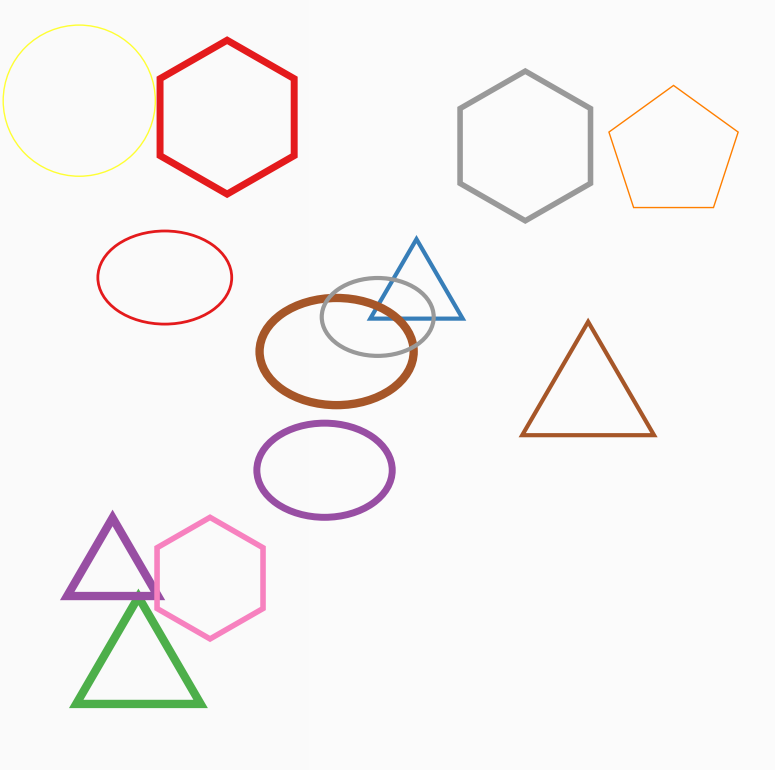[{"shape": "oval", "thickness": 1, "radius": 0.43, "center": [0.213, 0.64]}, {"shape": "hexagon", "thickness": 2.5, "radius": 0.5, "center": [0.293, 0.848]}, {"shape": "triangle", "thickness": 1.5, "radius": 0.34, "center": [0.537, 0.621]}, {"shape": "triangle", "thickness": 3, "radius": 0.46, "center": [0.179, 0.132]}, {"shape": "oval", "thickness": 2.5, "radius": 0.44, "center": [0.419, 0.389]}, {"shape": "triangle", "thickness": 3, "radius": 0.34, "center": [0.145, 0.26]}, {"shape": "pentagon", "thickness": 0.5, "radius": 0.44, "center": [0.869, 0.801]}, {"shape": "circle", "thickness": 0.5, "radius": 0.49, "center": [0.102, 0.869]}, {"shape": "oval", "thickness": 3, "radius": 0.5, "center": [0.434, 0.543]}, {"shape": "triangle", "thickness": 1.5, "radius": 0.49, "center": [0.759, 0.484]}, {"shape": "hexagon", "thickness": 2, "radius": 0.39, "center": [0.271, 0.249]}, {"shape": "oval", "thickness": 1.5, "radius": 0.36, "center": [0.487, 0.588]}, {"shape": "hexagon", "thickness": 2, "radius": 0.49, "center": [0.678, 0.81]}]